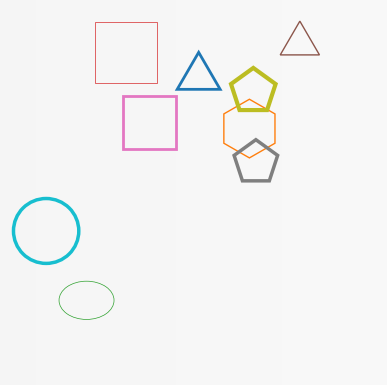[{"shape": "triangle", "thickness": 2, "radius": 0.32, "center": [0.513, 0.8]}, {"shape": "hexagon", "thickness": 1, "radius": 0.38, "center": [0.644, 0.666]}, {"shape": "oval", "thickness": 0.5, "radius": 0.35, "center": [0.223, 0.22]}, {"shape": "square", "thickness": 0.5, "radius": 0.4, "center": [0.325, 0.863]}, {"shape": "triangle", "thickness": 1, "radius": 0.29, "center": [0.774, 0.887]}, {"shape": "square", "thickness": 2, "radius": 0.34, "center": [0.385, 0.682]}, {"shape": "pentagon", "thickness": 2.5, "radius": 0.3, "center": [0.66, 0.578]}, {"shape": "pentagon", "thickness": 3, "radius": 0.3, "center": [0.654, 0.763]}, {"shape": "circle", "thickness": 2.5, "radius": 0.42, "center": [0.119, 0.4]}]